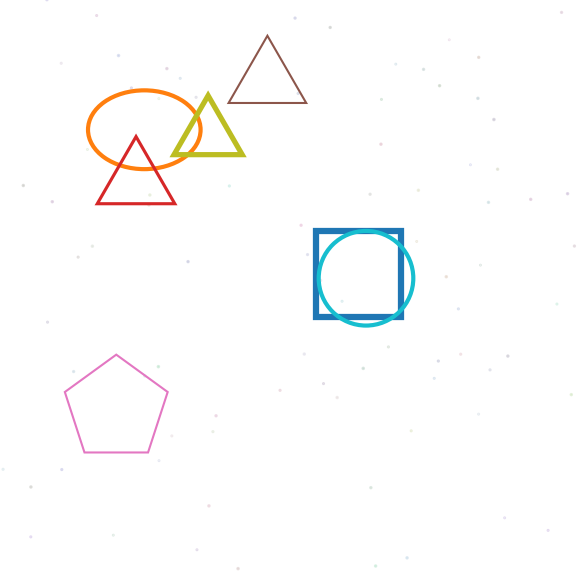[{"shape": "square", "thickness": 3, "radius": 0.37, "center": [0.62, 0.524]}, {"shape": "oval", "thickness": 2, "radius": 0.49, "center": [0.25, 0.774]}, {"shape": "triangle", "thickness": 1.5, "radius": 0.39, "center": [0.236, 0.685]}, {"shape": "triangle", "thickness": 1, "radius": 0.39, "center": [0.463, 0.86]}, {"shape": "pentagon", "thickness": 1, "radius": 0.47, "center": [0.201, 0.291]}, {"shape": "triangle", "thickness": 2.5, "radius": 0.34, "center": [0.36, 0.765]}, {"shape": "circle", "thickness": 2, "radius": 0.41, "center": [0.634, 0.517]}]